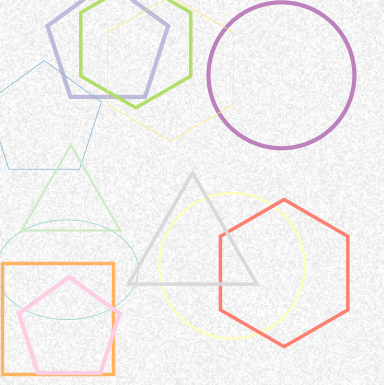[{"shape": "oval", "thickness": 0.5, "radius": 0.92, "center": [0.174, 0.299]}, {"shape": "circle", "thickness": 1.5, "radius": 0.94, "center": [0.603, 0.31]}, {"shape": "pentagon", "thickness": 3, "radius": 0.82, "center": [0.28, 0.882]}, {"shape": "hexagon", "thickness": 2.5, "radius": 0.96, "center": [0.738, 0.291]}, {"shape": "pentagon", "thickness": 0.5, "radius": 0.78, "center": [0.115, 0.687]}, {"shape": "square", "thickness": 2.5, "radius": 0.72, "center": [0.15, 0.172]}, {"shape": "hexagon", "thickness": 2.5, "radius": 0.82, "center": [0.353, 0.885]}, {"shape": "pentagon", "thickness": 3, "radius": 0.69, "center": [0.18, 0.143]}, {"shape": "triangle", "thickness": 2.5, "radius": 0.96, "center": [0.5, 0.358]}, {"shape": "circle", "thickness": 3, "radius": 0.95, "center": [0.731, 0.804]}, {"shape": "triangle", "thickness": 1.5, "radius": 0.74, "center": [0.184, 0.475]}, {"shape": "hexagon", "thickness": 0.5, "radius": 0.94, "center": [0.443, 0.822]}]